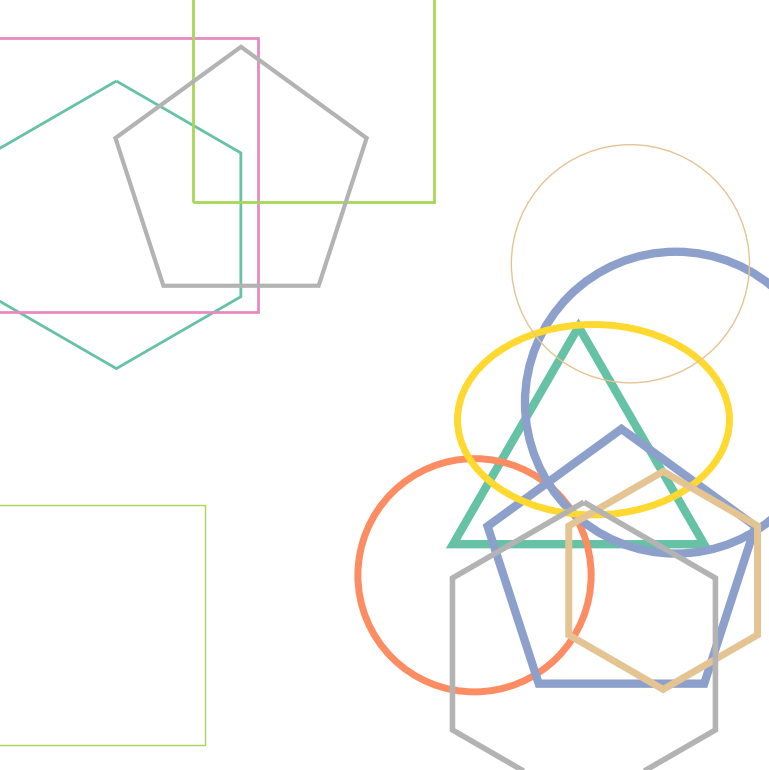[{"shape": "triangle", "thickness": 3, "radius": 0.94, "center": [0.751, 0.387]}, {"shape": "hexagon", "thickness": 1, "radius": 0.93, "center": [0.151, 0.708]}, {"shape": "circle", "thickness": 2.5, "radius": 0.76, "center": [0.616, 0.253]}, {"shape": "circle", "thickness": 3, "radius": 0.98, "center": [0.878, 0.477]}, {"shape": "pentagon", "thickness": 3, "radius": 0.91, "center": [0.807, 0.26]}, {"shape": "square", "thickness": 1, "radius": 0.89, "center": [0.157, 0.772]}, {"shape": "square", "thickness": 1, "radius": 0.78, "center": [0.407, 0.894]}, {"shape": "square", "thickness": 0.5, "radius": 0.78, "center": [0.11, 0.188]}, {"shape": "oval", "thickness": 2.5, "radius": 0.88, "center": [0.771, 0.455]}, {"shape": "circle", "thickness": 0.5, "radius": 0.77, "center": [0.819, 0.657]}, {"shape": "hexagon", "thickness": 2.5, "radius": 0.71, "center": [0.861, 0.246]}, {"shape": "hexagon", "thickness": 2, "radius": 0.99, "center": [0.758, 0.151]}, {"shape": "pentagon", "thickness": 1.5, "radius": 0.86, "center": [0.313, 0.768]}]